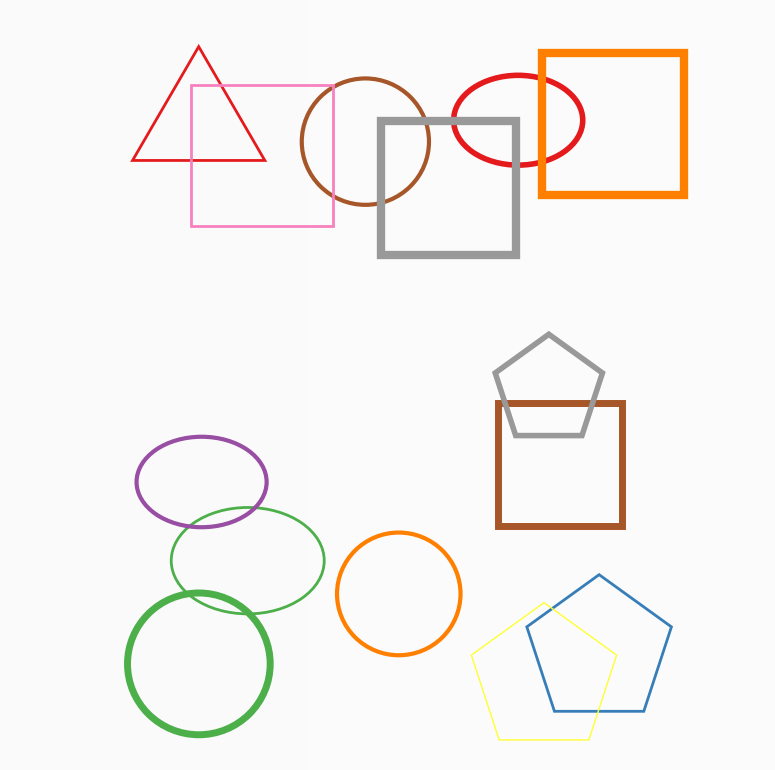[{"shape": "oval", "thickness": 2, "radius": 0.42, "center": [0.669, 0.844]}, {"shape": "triangle", "thickness": 1, "radius": 0.49, "center": [0.256, 0.841]}, {"shape": "pentagon", "thickness": 1, "radius": 0.49, "center": [0.773, 0.156]}, {"shape": "oval", "thickness": 1, "radius": 0.49, "center": [0.32, 0.272]}, {"shape": "circle", "thickness": 2.5, "radius": 0.46, "center": [0.257, 0.138]}, {"shape": "oval", "thickness": 1.5, "radius": 0.42, "center": [0.26, 0.374]}, {"shape": "square", "thickness": 3, "radius": 0.46, "center": [0.791, 0.839]}, {"shape": "circle", "thickness": 1.5, "radius": 0.4, "center": [0.515, 0.229]}, {"shape": "pentagon", "thickness": 0.5, "radius": 0.49, "center": [0.702, 0.119]}, {"shape": "square", "thickness": 2.5, "radius": 0.4, "center": [0.722, 0.397]}, {"shape": "circle", "thickness": 1.5, "radius": 0.41, "center": [0.471, 0.816]}, {"shape": "square", "thickness": 1, "radius": 0.46, "center": [0.339, 0.798]}, {"shape": "square", "thickness": 3, "radius": 0.44, "center": [0.579, 0.755]}, {"shape": "pentagon", "thickness": 2, "radius": 0.36, "center": [0.708, 0.493]}]